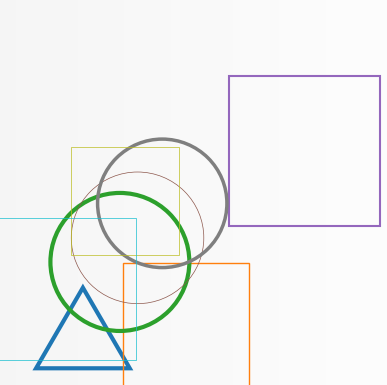[{"shape": "triangle", "thickness": 3, "radius": 0.7, "center": [0.214, 0.113]}, {"shape": "square", "thickness": 1, "radius": 0.82, "center": [0.48, 0.153]}, {"shape": "circle", "thickness": 3, "radius": 0.9, "center": [0.309, 0.32]}, {"shape": "square", "thickness": 1.5, "radius": 0.98, "center": [0.786, 0.608]}, {"shape": "circle", "thickness": 0.5, "radius": 0.85, "center": [0.355, 0.382]}, {"shape": "circle", "thickness": 2.5, "radius": 0.83, "center": [0.419, 0.472]}, {"shape": "square", "thickness": 0.5, "radius": 0.7, "center": [0.322, 0.478]}, {"shape": "square", "thickness": 0.5, "radius": 0.92, "center": [0.166, 0.25]}]